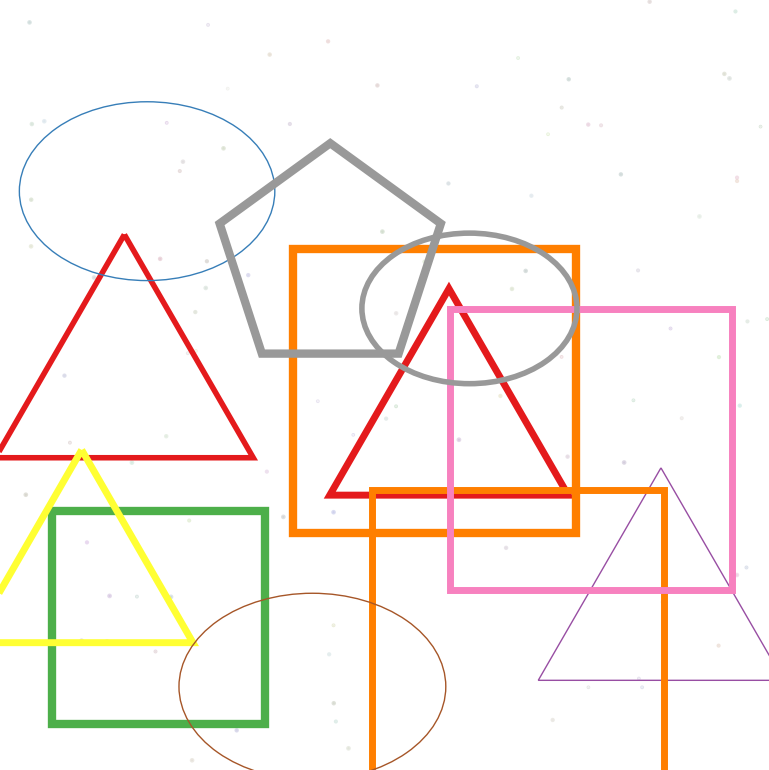[{"shape": "triangle", "thickness": 2, "radius": 0.97, "center": [0.162, 0.502]}, {"shape": "triangle", "thickness": 2.5, "radius": 0.89, "center": [0.583, 0.446]}, {"shape": "oval", "thickness": 0.5, "radius": 0.83, "center": [0.191, 0.752]}, {"shape": "square", "thickness": 3, "radius": 0.69, "center": [0.206, 0.198]}, {"shape": "triangle", "thickness": 0.5, "radius": 0.92, "center": [0.858, 0.208]}, {"shape": "square", "thickness": 2.5, "radius": 0.95, "center": [0.673, 0.173]}, {"shape": "square", "thickness": 3, "radius": 0.92, "center": [0.564, 0.492]}, {"shape": "triangle", "thickness": 2.5, "radius": 0.83, "center": [0.106, 0.249]}, {"shape": "oval", "thickness": 0.5, "radius": 0.87, "center": [0.406, 0.108]}, {"shape": "square", "thickness": 2.5, "radius": 0.91, "center": [0.768, 0.416]}, {"shape": "pentagon", "thickness": 3, "radius": 0.76, "center": [0.429, 0.663]}, {"shape": "oval", "thickness": 2, "radius": 0.7, "center": [0.61, 0.599]}]